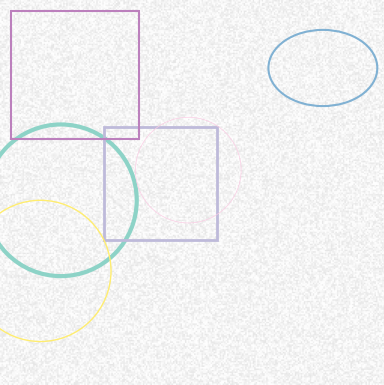[{"shape": "circle", "thickness": 3, "radius": 0.98, "center": [0.158, 0.48]}, {"shape": "square", "thickness": 2, "radius": 0.73, "center": [0.416, 0.522]}, {"shape": "oval", "thickness": 1.5, "radius": 0.71, "center": [0.839, 0.823]}, {"shape": "circle", "thickness": 0.5, "radius": 0.69, "center": [0.489, 0.558]}, {"shape": "square", "thickness": 1.5, "radius": 0.83, "center": [0.195, 0.805]}, {"shape": "circle", "thickness": 1, "radius": 0.92, "center": [0.105, 0.296]}]